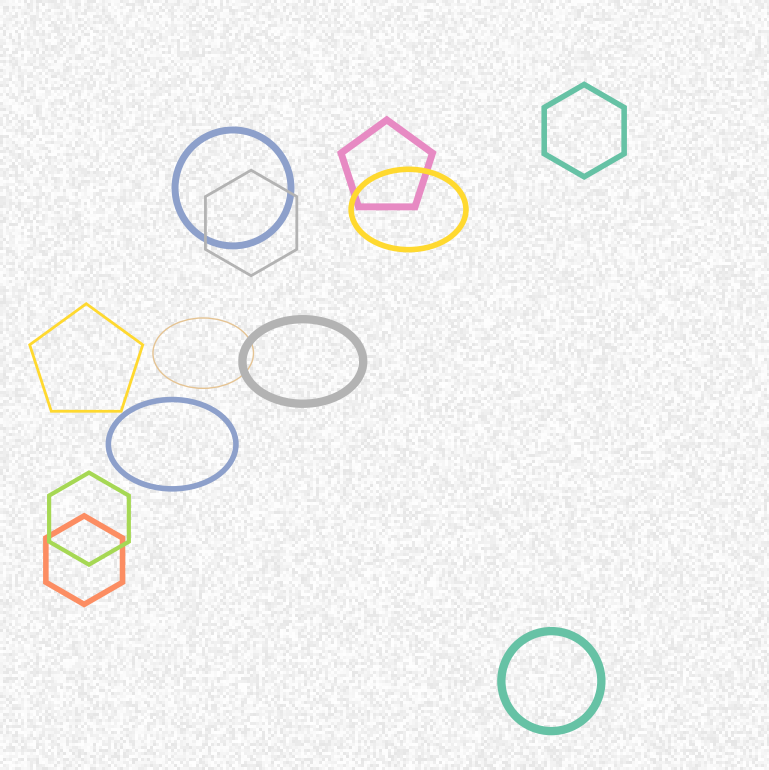[{"shape": "circle", "thickness": 3, "radius": 0.32, "center": [0.716, 0.115]}, {"shape": "hexagon", "thickness": 2, "radius": 0.3, "center": [0.759, 0.83]}, {"shape": "hexagon", "thickness": 2, "radius": 0.29, "center": [0.109, 0.273]}, {"shape": "oval", "thickness": 2, "radius": 0.41, "center": [0.224, 0.423]}, {"shape": "circle", "thickness": 2.5, "radius": 0.38, "center": [0.303, 0.756]}, {"shape": "pentagon", "thickness": 2.5, "radius": 0.31, "center": [0.502, 0.782]}, {"shape": "hexagon", "thickness": 1.5, "radius": 0.3, "center": [0.116, 0.326]}, {"shape": "pentagon", "thickness": 1, "radius": 0.39, "center": [0.112, 0.528]}, {"shape": "oval", "thickness": 2, "radius": 0.37, "center": [0.531, 0.728]}, {"shape": "oval", "thickness": 0.5, "radius": 0.33, "center": [0.264, 0.541]}, {"shape": "oval", "thickness": 3, "radius": 0.39, "center": [0.393, 0.531]}, {"shape": "hexagon", "thickness": 1, "radius": 0.34, "center": [0.326, 0.71]}]